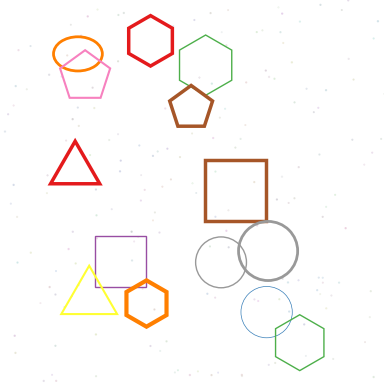[{"shape": "triangle", "thickness": 2.5, "radius": 0.37, "center": [0.195, 0.56]}, {"shape": "hexagon", "thickness": 2.5, "radius": 0.33, "center": [0.391, 0.894]}, {"shape": "circle", "thickness": 0.5, "radius": 0.33, "center": [0.693, 0.189]}, {"shape": "hexagon", "thickness": 1, "radius": 0.36, "center": [0.779, 0.11]}, {"shape": "hexagon", "thickness": 1, "radius": 0.39, "center": [0.534, 0.831]}, {"shape": "square", "thickness": 1, "radius": 0.33, "center": [0.313, 0.321]}, {"shape": "hexagon", "thickness": 3, "radius": 0.3, "center": [0.38, 0.212]}, {"shape": "oval", "thickness": 2, "radius": 0.32, "center": [0.202, 0.86]}, {"shape": "triangle", "thickness": 1.5, "radius": 0.42, "center": [0.232, 0.226]}, {"shape": "pentagon", "thickness": 2.5, "radius": 0.29, "center": [0.496, 0.72]}, {"shape": "square", "thickness": 2.5, "radius": 0.4, "center": [0.611, 0.506]}, {"shape": "pentagon", "thickness": 1.5, "radius": 0.34, "center": [0.221, 0.801]}, {"shape": "circle", "thickness": 2, "radius": 0.38, "center": [0.696, 0.348]}, {"shape": "circle", "thickness": 1, "radius": 0.33, "center": [0.574, 0.319]}]